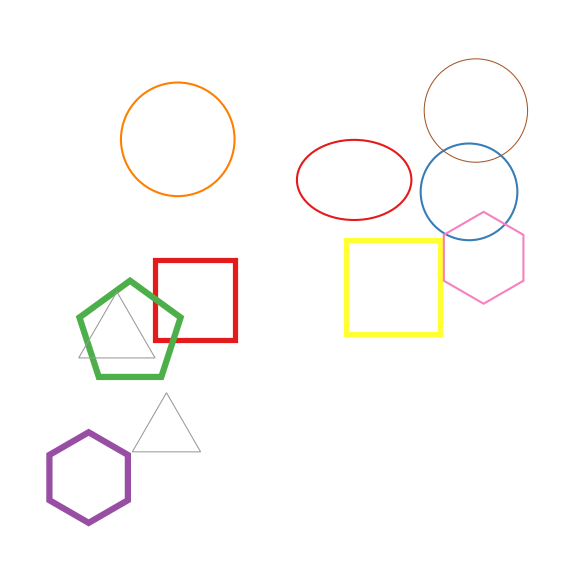[{"shape": "oval", "thickness": 1, "radius": 0.5, "center": [0.613, 0.688]}, {"shape": "square", "thickness": 2.5, "radius": 0.35, "center": [0.337, 0.48]}, {"shape": "circle", "thickness": 1, "radius": 0.42, "center": [0.812, 0.667]}, {"shape": "pentagon", "thickness": 3, "radius": 0.46, "center": [0.225, 0.421]}, {"shape": "hexagon", "thickness": 3, "radius": 0.39, "center": [0.154, 0.172]}, {"shape": "circle", "thickness": 1, "radius": 0.49, "center": [0.308, 0.758]}, {"shape": "square", "thickness": 2.5, "radius": 0.41, "center": [0.681, 0.502]}, {"shape": "circle", "thickness": 0.5, "radius": 0.45, "center": [0.824, 0.808]}, {"shape": "hexagon", "thickness": 1, "radius": 0.4, "center": [0.837, 0.553]}, {"shape": "triangle", "thickness": 0.5, "radius": 0.38, "center": [0.202, 0.418]}, {"shape": "triangle", "thickness": 0.5, "radius": 0.34, "center": [0.288, 0.251]}]